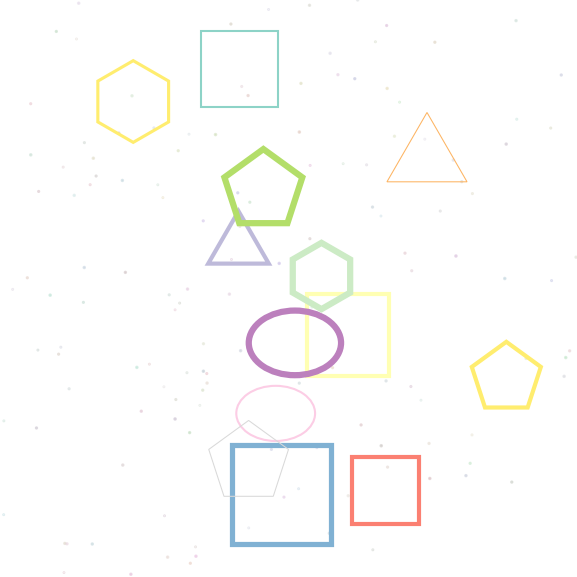[{"shape": "square", "thickness": 1, "radius": 0.33, "center": [0.415, 0.879]}, {"shape": "square", "thickness": 2, "radius": 0.36, "center": [0.602, 0.419]}, {"shape": "triangle", "thickness": 2, "radius": 0.3, "center": [0.413, 0.573]}, {"shape": "square", "thickness": 2, "radius": 0.29, "center": [0.668, 0.15]}, {"shape": "square", "thickness": 2.5, "radius": 0.43, "center": [0.488, 0.143]}, {"shape": "triangle", "thickness": 0.5, "radius": 0.4, "center": [0.739, 0.724]}, {"shape": "pentagon", "thickness": 3, "radius": 0.35, "center": [0.456, 0.67]}, {"shape": "oval", "thickness": 1, "radius": 0.34, "center": [0.477, 0.283]}, {"shape": "pentagon", "thickness": 0.5, "radius": 0.36, "center": [0.431, 0.198]}, {"shape": "oval", "thickness": 3, "radius": 0.4, "center": [0.511, 0.405]}, {"shape": "hexagon", "thickness": 3, "radius": 0.29, "center": [0.557, 0.521]}, {"shape": "hexagon", "thickness": 1.5, "radius": 0.35, "center": [0.231, 0.823]}, {"shape": "pentagon", "thickness": 2, "radius": 0.31, "center": [0.877, 0.344]}]